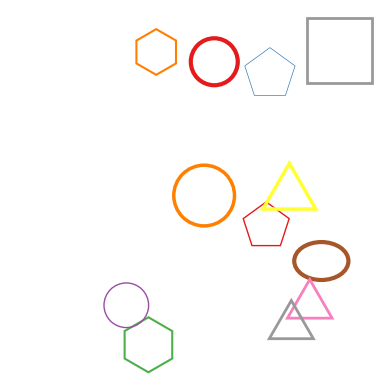[{"shape": "pentagon", "thickness": 1, "radius": 0.31, "center": [0.691, 0.413]}, {"shape": "circle", "thickness": 3, "radius": 0.3, "center": [0.557, 0.84]}, {"shape": "pentagon", "thickness": 0.5, "radius": 0.34, "center": [0.701, 0.808]}, {"shape": "hexagon", "thickness": 1.5, "radius": 0.36, "center": [0.386, 0.104]}, {"shape": "circle", "thickness": 1, "radius": 0.29, "center": [0.328, 0.207]}, {"shape": "hexagon", "thickness": 1.5, "radius": 0.3, "center": [0.406, 0.865]}, {"shape": "circle", "thickness": 2.5, "radius": 0.39, "center": [0.53, 0.492]}, {"shape": "triangle", "thickness": 2.5, "radius": 0.4, "center": [0.752, 0.497]}, {"shape": "oval", "thickness": 3, "radius": 0.35, "center": [0.835, 0.322]}, {"shape": "triangle", "thickness": 2, "radius": 0.33, "center": [0.805, 0.207]}, {"shape": "square", "thickness": 2, "radius": 0.42, "center": [0.882, 0.869]}, {"shape": "triangle", "thickness": 2, "radius": 0.33, "center": [0.757, 0.153]}]